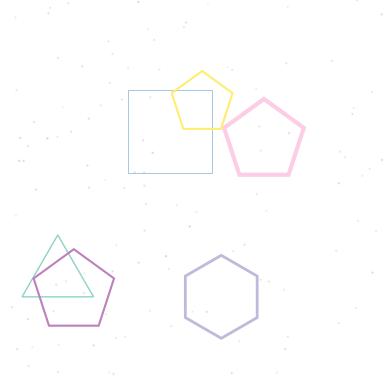[{"shape": "triangle", "thickness": 1, "radius": 0.54, "center": [0.15, 0.283]}, {"shape": "hexagon", "thickness": 2, "radius": 0.54, "center": [0.575, 0.229]}, {"shape": "square", "thickness": 0.5, "radius": 0.54, "center": [0.441, 0.658]}, {"shape": "pentagon", "thickness": 3, "radius": 0.54, "center": [0.686, 0.634]}, {"shape": "pentagon", "thickness": 1.5, "radius": 0.55, "center": [0.192, 0.243]}, {"shape": "pentagon", "thickness": 1.5, "radius": 0.42, "center": [0.525, 0.732]}]